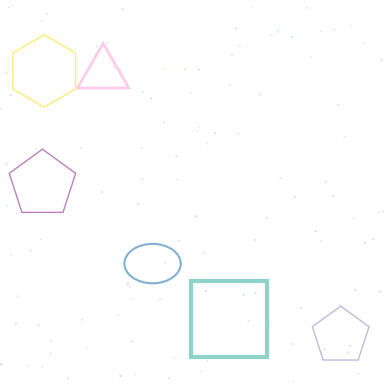[{"shape": "square", "thickness": 3, "radius": 0.5, "center": [0.595, 0.171]}, {"shape": "pentagon", "thickness": 1, "radius": 0.39, "center": [0.885, 0.127]}, {"shape": "oval", "thickness": 1.5, "radius": 0.37, "center": [0.396, 0.315]}, {"shape": "triangle", "thickness": 2, "radius": 0.39, "center": [0.268, 0.81]}, {"shape": "pentagon", "thickness": 1, "radius": 0.45, "center": [0.11, 0.522]}, {"shape": "hexagon", "thickness": 1, "radius": 0.47, "center": [0.115, 0.816]}]